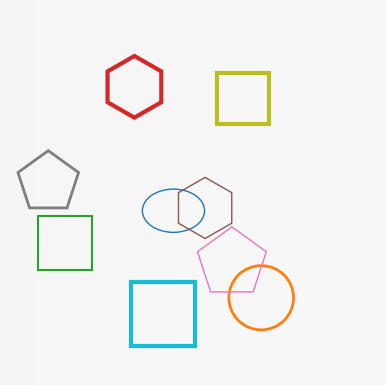[{"shape": "oval", "thickness": 1, "radius": 0.4, "center": [0.448, 0.453]}, {"shape": "circle", "thickness": 2, "radius": 0.42, "center": [0.674, 0.227]}, {"shape": "square", "thickness": 1.5, "radius": 0.35, "center": [0.167, 0.368]}, {"shape": "hexagon", "thickness": 3, "radius": 0.4, "center": [0.347, 0.775]}, {"shape": "hexagon", "thickness": 1, "radius": 0.4, "center": [0.529, 0.46]}, {"shape": "pentagon", "thickness": 1, "radius": 0.47, "center": [0.598, 0.317]}, {"shape": "pentagon", "thickness": 2, "radius": 0.41, "center": [0.125, 0.526]}, {"shape": "square", "thickness": 3, "radius": 0.33, "center": [0.627, 0.744]}, {"shape": "square", "thickness": 3, "radius": 0.41, "center": [0.421, 0.184]}]